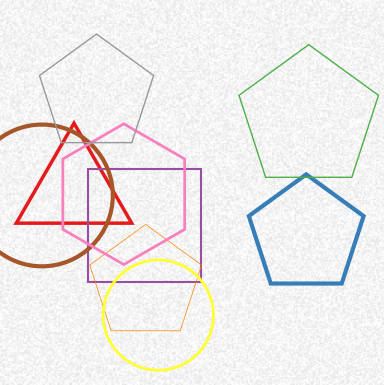[{"shape": "triangle", "thickness": 2.5, "radius": 0.87, "center": [0.192, 0.507]}, {"shape": "pentagon", "thickness": 3, "radius": 0.78, "center": [0.795, 0.39]}, {"shape": "pentagon", "thickness": 1, "radius": 0.95, "center": [0.802, 0.694]}, {"shape": "square", "thickness": 1.5, "radius": 0.73, "center": [0.376, 0.414]}, {"shape": "pentagon", "thickness": 0.5, "radius": 0.76, "center": [0.378, 0.264]}, {"shape": "circle", "thickness": 2, "radius": 0.72, "center": [0.411, 0.182]}, {"shape": "circle", "thickness": 3, "radius": 0.92, "center": [0.109, 0.492]}, {"shape": "hexagon", "thickness": 2, "radius": 0.91, "center": [0.321, 0.496]}, {"shape": "pentagon", "thickness": 1, "radius": 0.78, "center": [0.251, 0.756]}]